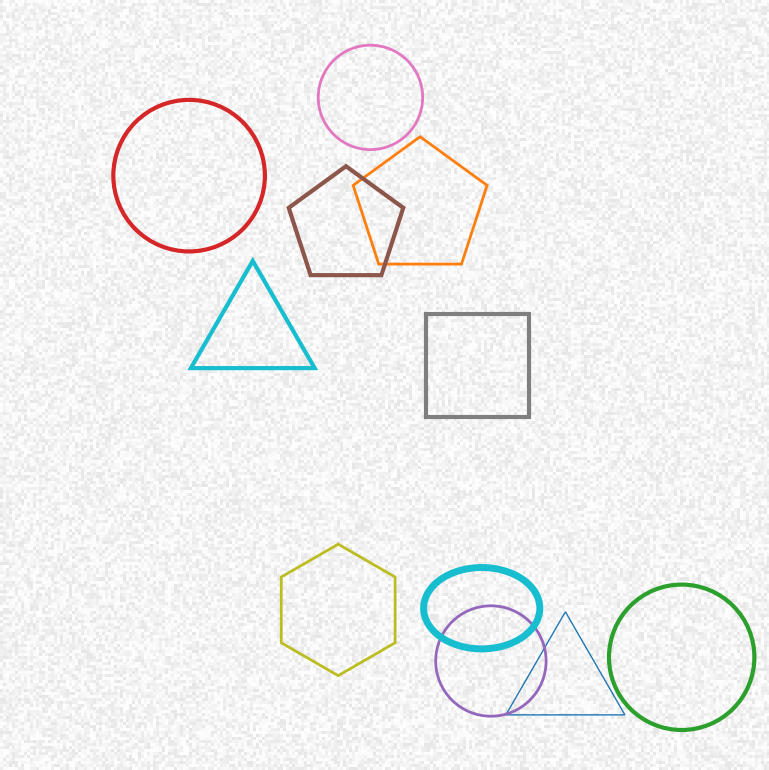[{"shape": "triangle", "thickness": 0.5, "radius": 0.45, "center": [0.734, 0.116]}, {"shape": "pentagon", "thickness": 1, "radius": 0.46, "center": [0.546, 0.731]}, {"shape": "circle", "thickness": 1.5, "radius": 0.47, "center": [0.885, 0.146]}, {"shape": "circle", "thickness": 1.5, "radius": 0.49, "center": [0.246, 0.772]}, {"shape": "circle", "thickness": 1, "radius": 0.36, "center": [0.638, 0.142]}, {"shape": "pentagon", "thickness": 1.5, "radius": 0.39, "center": [0.449, 0.706]}, {"shape": "circle", "thickness": 1, "radius": 0.34, "center": [0.481, 0.874]}, {"shape": "square", "thickness": 1.5, "radius": 0.34, "center": [0.62, 0.526]}, {"shape": "hexagon", "thickness": 1, "radius": 0.43, "center": [0.439, 0.208]}, {"shape": "triangle", "thickness": 1.5, "radius": 0.46, "center": [0.328, 0.568]}, {"shape": "oval", "thickness": 2.5, "radius": 0.38, "center": [0.626, 0.21]}]